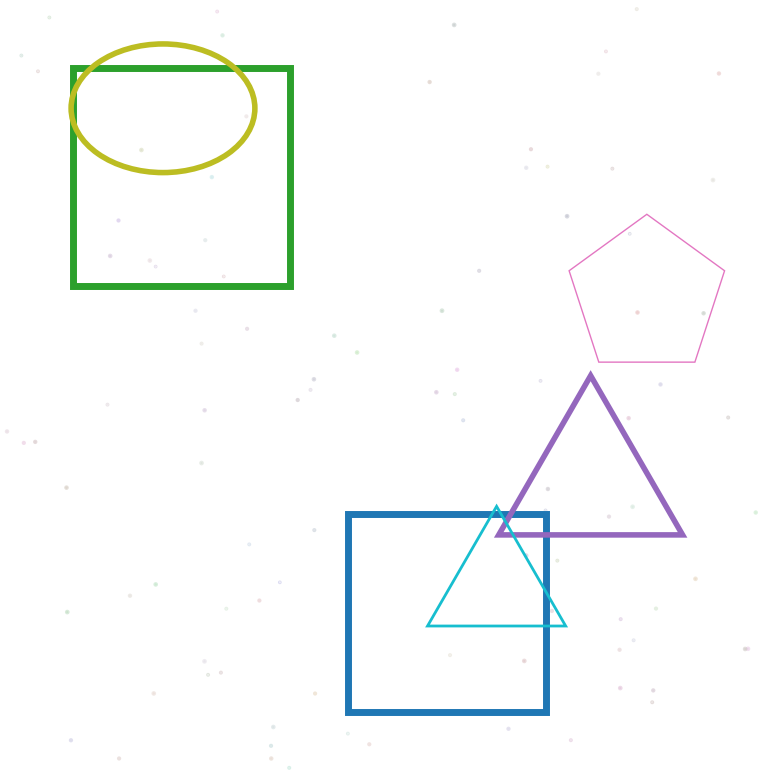[{"shape": "square", "thickness": 2.5, "radius": 0.64, "center": [0.581, 0.204]}, {"shape": "square", "thickness": 2.5, "radius": 0.71, "center": [0.236, 0.77]}, {"shape": "triangle", "thickness": 2, "radius": 0.69, "center": [0.767, 0.374]}, {"shape": "pentagon", "thickness": 0.5, "radius": 0.53, "center": [0.84, 0.616]}, {"shape": "oval", "thickness": 2, "radius": 0.6, "center": [0.212, 0.859]}, {"shape": "triangle", "thickness": 1, "radius": 0.52, "center": [0.645, 0.239]}]